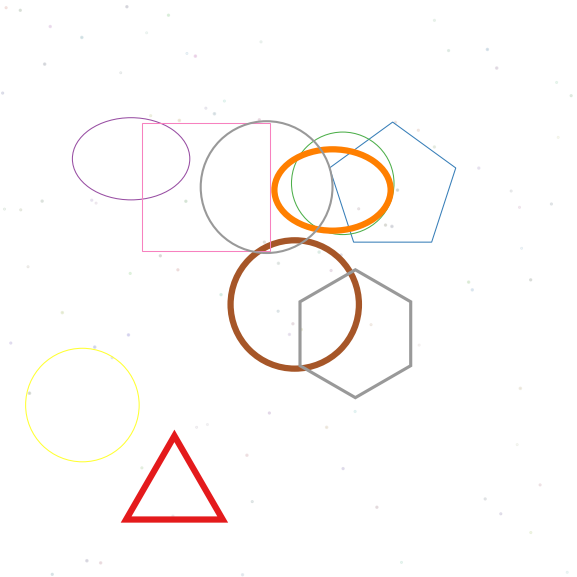[{"shape": "triangle", "thickness": 3, "radius": 0.48, "center": [0.302, 0.148]}, {"shape": "pentagon", "thickness": 0.5, "radius": 0.57, "center": [0.68, 0.673]}, {"shape": "circle", "thickness": 0.5, "radius": 0.44, "center": [0.594, 0.682]}, {"shape": "oval", "thickness": 0.5, "radius": 0.51, "center": [0.227, 0.724]}, {"shape": "oval", "thickness": 3, "radius": 0.5, "center": [0.576, 0.67]}, {"shape": "circle", "thickness": 0.5, "radius": 0.49, "center": [0.143, 0.298]}, {"shape": "circle", "thickness": 3, "radius": 0.56, "center": [0.51, 0.472]}, {"shape": "square", "thickness": 0.5, "radius": 0.55, "center": [0.356, 0.676]}, {"shape": "hexagon", "thickness": 1.5, "radius": 0.55, "center": [0.615, 0.421]}, {"shape": "circle", "thickness": 1, "radius": 0.57, "center": [0.462, 0.675]}]